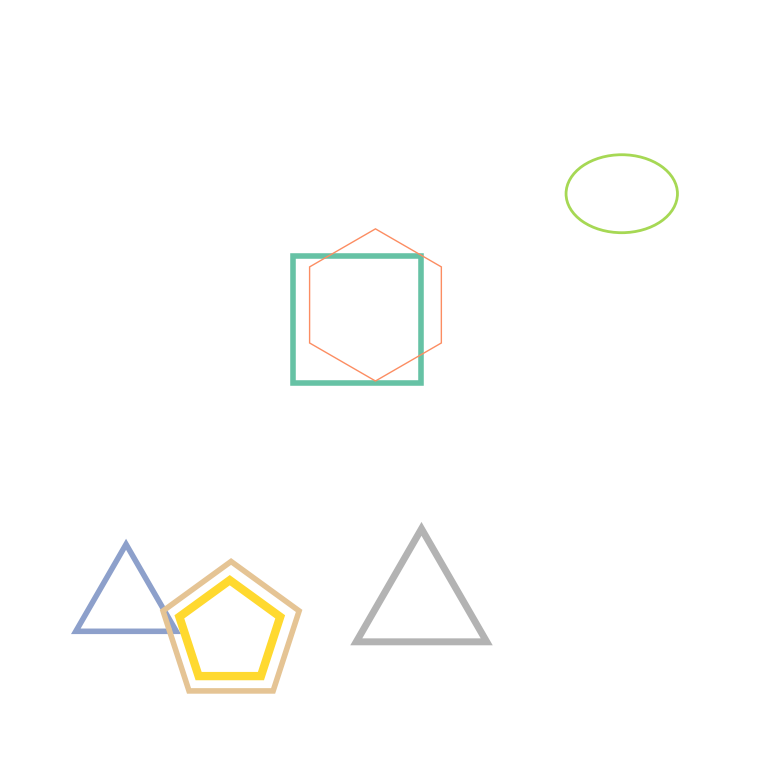[{"shape": "square", "thickness": 2, "radius": 0.41, "center": [0.464, 0.585]}, {"shape": "hexagon", "thickness": 0.5, "radius": 0.49, "center": [0.488, 0.604]}, {"shape": "triangle", "thickness": 2, "radius": 0.38, "center": [0.164, 0.218]}, {"shape": "oval", "thickness": 1, "radius": 0.36, "center": [0.807, 0.748]}, {"shape": "pentagon", "thickness": 3, "radius": 0.34, "center": [0.298, 0.178]}, {"shape": "pentagon", "thickness": 2, "radius": 0.46, "center": [0.3, 0.178]}, {"shape": "triangle", "thickness": 2.5, "radius": 0.49, "center": [0.547, 0.215]}]